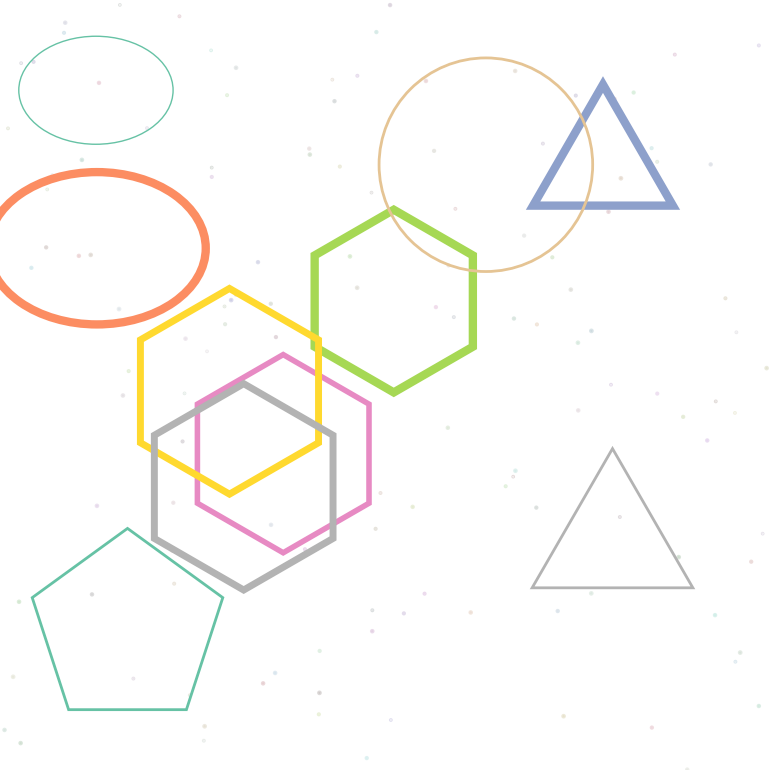[{"shape": "pentagon", "thickness": 1, "radius": 0.65, "center": [0.166, 0.184]}, {"shape": "oval", "thickness": 0.5, "radius": 0.5, "center": [0.125, 0.883]}, {"shape": "oval", "thickness": 3, "radius": 0.71, "center": [0.126, 0.678]}, {"shape": "triangle", "thickness": 3, "radius": 0.52, "center": [0.783, 0.785]}, {"shape": "hexagon", "thickness": 2, "radius": 0.64, "center": [0.368, 0.411]}, {"shape": "hexagon", "thickness": 3, "radius": 0.59, "center": [0.511, 0.609]}, {"shape": "hexagon", "thickness": 2.5, "radius": 0.67, "center": [0.298, 0.492]}, {"shape": "circle", "thickness": 1, "radius": 0.69, "center": [0.631, 0.786]}, {"shape": "triangle", "thickness": 1, "radius": 0.6, "center": [0.795, 0.297]}, {"shape": "hexagon", "thickness": 2.5, "radius": 0.67, "center": [0.316, 0.368]}]